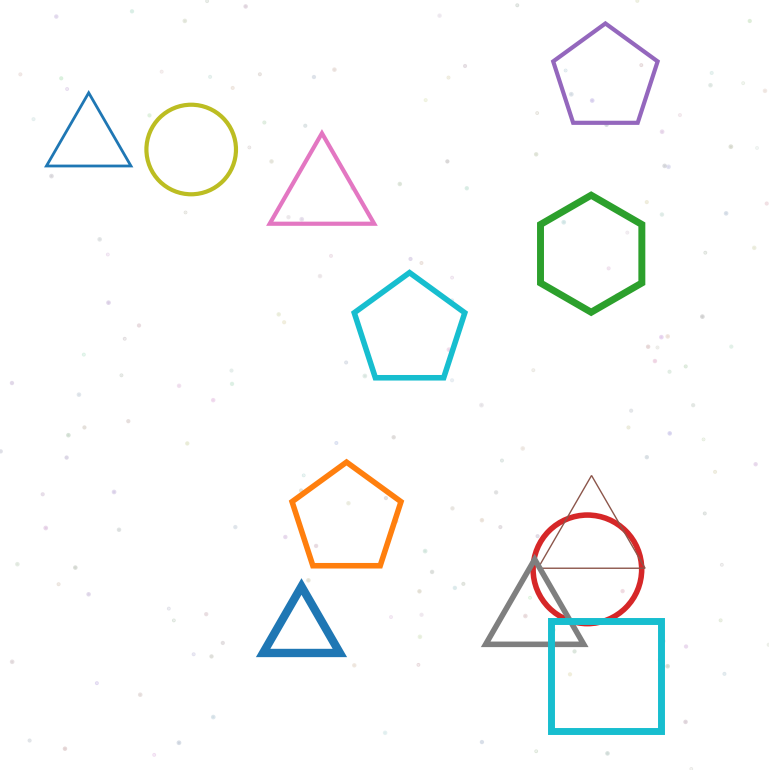[{"shape": "triangle", "thickness": 3, "radius": 0.29, "center": [0.392, 0.181]}, {"shape": "triangle", "thickness": 1, "radius": 0.32, "center": [0.115, 0.816]}, {"shape": "pentagon", "thickness": 2, "radius": 0.37, "center": [0.45, 0.325]}, {"shape": "hexagon", "thickness": 2.5, "radius": 0.38, "center": [0.768, 0.67]}, {"shape": "circle", "thickness": 2, "radius": 0.35, "center": [0.763, 0.261]}, {"shape": "pentagon", "thickness": 1.5, "radius": 0.36, "center": [0.786, 0.898]}, {"shape": "triangle", "thickness": 0.5, "radius": 0.4, "center": [0.768, 0.302]}, {"shape": "triangle", "thickness": 1.5, "radius": 0.39, "center": [0.418, 0.749]}, {"shape": "triangle", "thickness": 2, "radius": 0.37, "center": [0.694, 0.2]}, {"shape": "circle", "thickness": 1.5, "radius": 0.29, "center": [0.248, 0.806]}, {"shape": "pentagon", "thickness": 2, "radius": 0.38, "center": [0.532, 0.57]}, {"shape": "square", "thickness": 2.5, "radius": 0.36, "center": [0.787, 0.122]}]